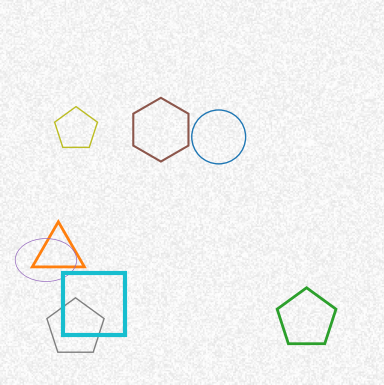[{"shape": "circle", "thickness": 1, "radius": 0.35, "center": [0.568, 0.644]}, {"shape": "triangle", "thickness": 2, "radius": 0.39, "center": [0.152, 0.346]}, {"shape": "pentagon", "thickness": 2, "radius": 0.4, "center": [0.796, 0.172]}, {"shape": "oval", "thickness": 0.5, "radius": 0.4, "center": [0.119, 0.325]}, {"shape": "hexagon", "thickness": 1.5, "radius": 0.41, "center": [0.418, 0.663]}, {"shape": "pentagon", "thickness": 1, "radius": 0.39, "center": [0.196, 0.148]}, {"shape": "pentagon", "thickness": 1, "radius": 0.29, "center": [0.198, 0.665]}, {"shape": "square", "thickness": 3, "radius": 0.41, "center": [0.244, 0.211]}]